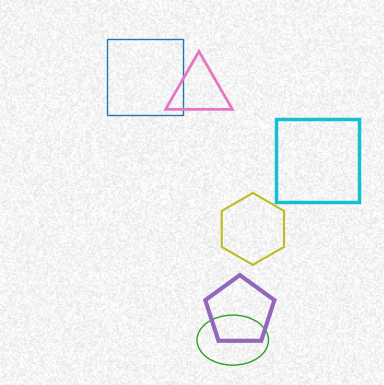[{"shape": "square", "thickness": 1, "radius": 0.49, "center": [0.376, 0.8]}, {"shape": "oval", "thickness": 1, "radius": 0.46, "center": [0.605, 0.117]}, {"shape": "pentagon", "thickness": 3, "radius": 0.47, "center": [0.623, 0.191]}, {"shape": "triangle", "thickness": 2, "radius": 0.5, "center": [0.517, 0.766]}, {"shape": "hexagon", "thickness": 1.5, "radius": 0.47, "center": [0.657, 0.405]}, {"shape": "square", "thickness": 2.5, "radius": 0.54, "center": [0.825, 0.584]}]